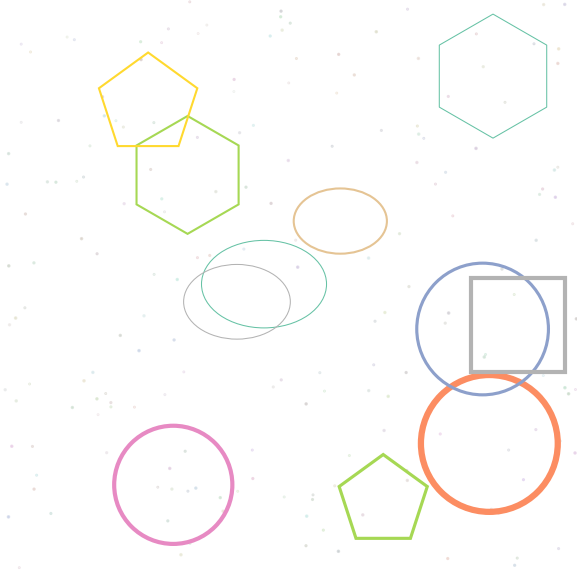[{"shape": "hexagon", "thickness": 0.5, "radius": 0.54, "center": [0.854, 0.867]}, {"shape": "oval", "thickness": 0.5, "radius": 0.54, "center": [0.457, 0.507]}, {"shape": "circle", "thickness": 3, "radius": 0.59, "center": [0.847, 0.231]}, {"shape": "circle", "thickness": 1.5, "radius": 0.57, "center": [0.836, 0.429]}, {"shape": "circle", "thickness": 2, "radius": 0.51, "center": [0.3, 0.16]}, {"shape": "hexagon", "thickness": 1, "radius": 0.51, "center": [0.325, 0.696]}, {"shape": "pentagon", "thickness": 1.5, "radius": 0.4, "center": [0.664, 0.132]}, {"shape": "pentagon", "thickness": 1, "radius": 0.45, "center": [0.256, 0.819]}, {"shape": "oval", "thickness": 1, "radius": 0.4, "center": [0.589, 0.616]}, {"shape": "square", "thickness": 2, "radius": 0.4, "center": [0.897, 0.437]}, {"shape": "oval", "thickness": 0.5, "radius": 0.46, "center": [0.41, 0.477]}]